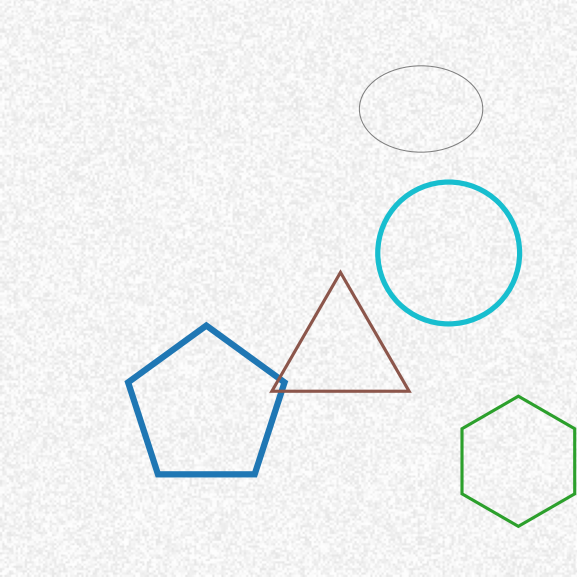[{"shape": "pentagon", "thickness": 3, "radius": 0.71, "center": [0.357, 0.293]}, {"shape": "hexagon", "thickness": 1.5, "radius": 0.56, "center": [0.898, 0.2]}, {"shape": "triangle", "thickness": 1.5, "radius": 0.69, "center": [0.59, 0.39]}, {"shape": "oval", "thickness": 0.5, "radius": 0.53, "center": [0.729, 0.81]}, {"shape": "circle", "thickness": 2.5, "radius": 0.61, "center": [0.777, 0.561]}]